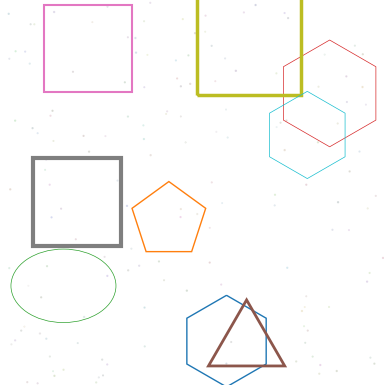[{"shape": "hexagon", "thickness": 1, "radius": 0.59, "center": [0.588, 0.114]}, {"shape": "pentagon", "thickness": 1, "radius": 0.5, "center": [0.439, 0.428]}, {"shape": "oval", "thickness": 0.5, "radius": 0.68, "center": [0.165, 0.258]}, {"shape": "hexagon", "thickness": 0.5, "radius": 0.69, "center": [0.856, 0.757]}, {"shape": "triangle", "thickness": 2, "radius": 0.57, "center": [0.641, 0.107]}, {"shape": "square", "thickness": 1.5, "radius": 0.57, "center": [0.229, 0.874]}, {"shape": "square", "thickness": 3, "radius": 0.57, "center": [0.199, 0.476]}, {"shape": "square", "thickness": 2.5, "radius": 0.68, "center": [0.646, 0.888]}, {"shape": "hexagon", "thickness": 0.5, "radius": 0.57, "center": [0.798, 0.649]}]